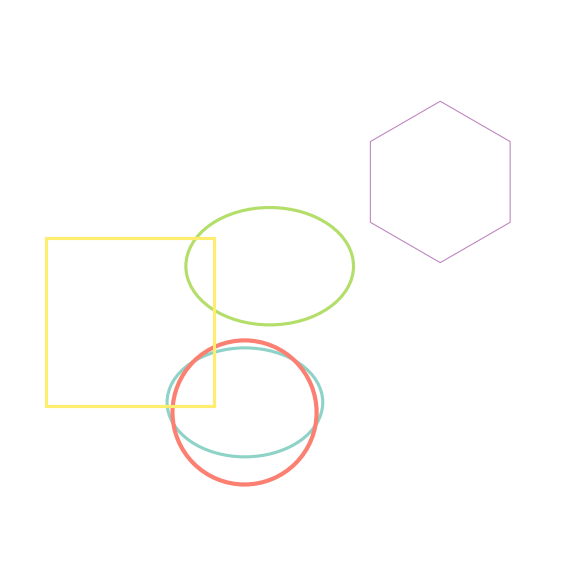[{"shape": "oval", "thickness": 1.5, "radius": 0.67, "center": [0.424, 0.302]}, {"shape": "circle", "thickness": 2, "radius": 0.62, "center": [0.423, 0.285]}, {"shape": "oval", "thickness": 1.5, "radius": 0.73, "center": [0.467, 0.538]}, {"shape": "hexagon", "thickness": 0.5, "radius": 0.7, "center": [0.762, 0.684]}, {"shape": "square", "thickness": 1.5, "radius": 0.73, "center": [0.226, 0.441]}]